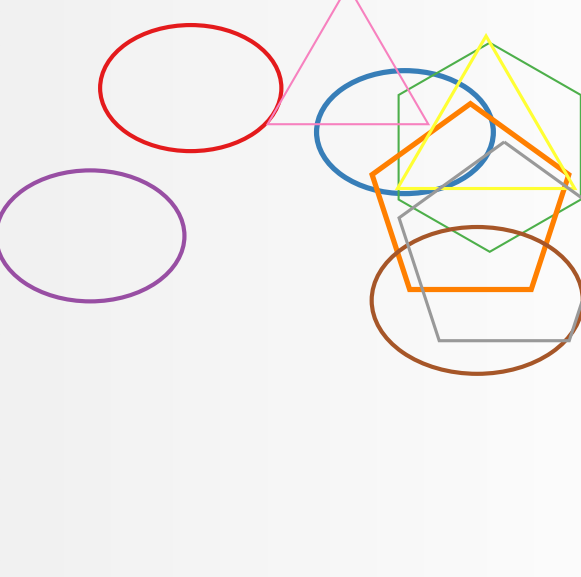[{"shape": "oval", "thickness": 2, "radius": 0.78, "center": [0.328, 0.847]}, {"shape": "oval", "thickness": 2.5, "radius": 0.76, "center": [0.697, 0.77]}, {"shape": "hexagon", "thickness": 1, "radius": 0.9, "center": [0.843, 0.744]}, {"shape": "oval", "thickness": 2, "radius": 0.81, "center": [0.155, 0.591]}, {"shape": "pentagon", "thickness": 2.5, "radius": 0.89, "center": [0.809, 0.642]}, {"shape": "triangle", "thickness": 1.5, "radius": 0.88, "center": [0.836, 0.761]}, {"shape": "oval", "thickness": 2, "radius": 0.91, "center": [0.821, 0.479]}, {"shape": "triangle", "thickness": 1, "radius": 0.8, "center": [0.599, 0.864]}, {"shape": "pentagon", "thickness": 1.5, "radius": 0.95, "center": [0.867, 0.563]}]